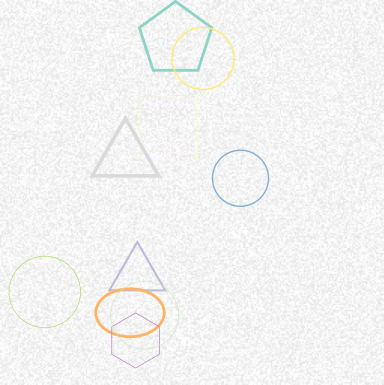[{"shape": "pentagon", "thickness": 2, "radius": 0.49, "center": [0.456, 0.897]}, {"shape": "square", "thickness": 0.5, "radius": 0.38, "center": [0.436, 0.667]}, {"shape": "triangle", "thickness": 1.5, "radius": 0.42, "center": [0.357, 0.288]}, {"shape": "circle", "thickness": 1, "radius": 0.36, "center": [0.625, 0.537]}, {"shape": "oval", "thickness": 2, "radius": 0.44, "center": [0.338, 0.188]}, {"shape": "circle", "thickness": 0.5, "radius": 0.46, "center": [0.116, 0.242]}, {"shape": "triangle", "thickness": 2.5, "radius": 0.5, "center": [0.326, 0.593]}, {"shape": "hexagon", "thickness": 0.5, "radius": 0.36, "center": [0.352, 0.116]}, {"shape": "circle", "thickness": 0.5, "radius": 0.44, "center": [0.376, 0.181]}, {"shape": "circle", "thickness": 1, "radius": 0.4, "center": [0.527, 0.848]}]